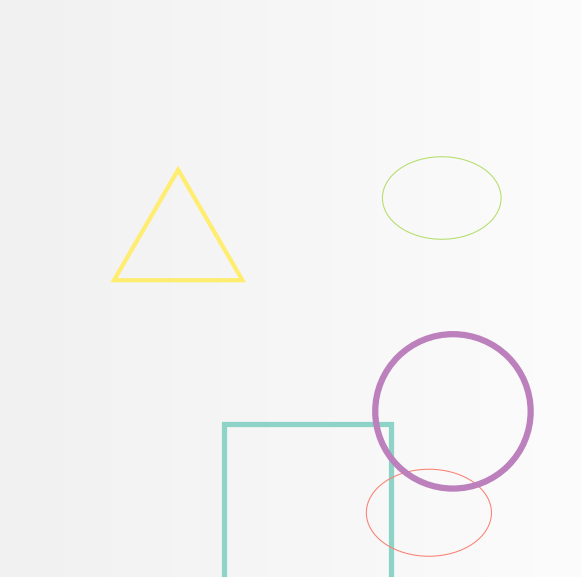[{"shape": "square", "thickness": 2.5, "radius": 0.72, "center": [0.529, 0.12]}, {"shape": "oval", "thickness": 0.5, "radius": 0.54, "center": [0.738, 0.111]}, {"shape": "oval", "thickness": 0.5, "radius": 0.51, "center": [0.76, 0.656]}, {"shape": "circle", "thickness": 3, "radius": 0.67, "center": [0.779, 0.287]}, {"shape": "triangle", "thickness": 2, "radius": 0.64, "center": [0.307, 0.578]}]